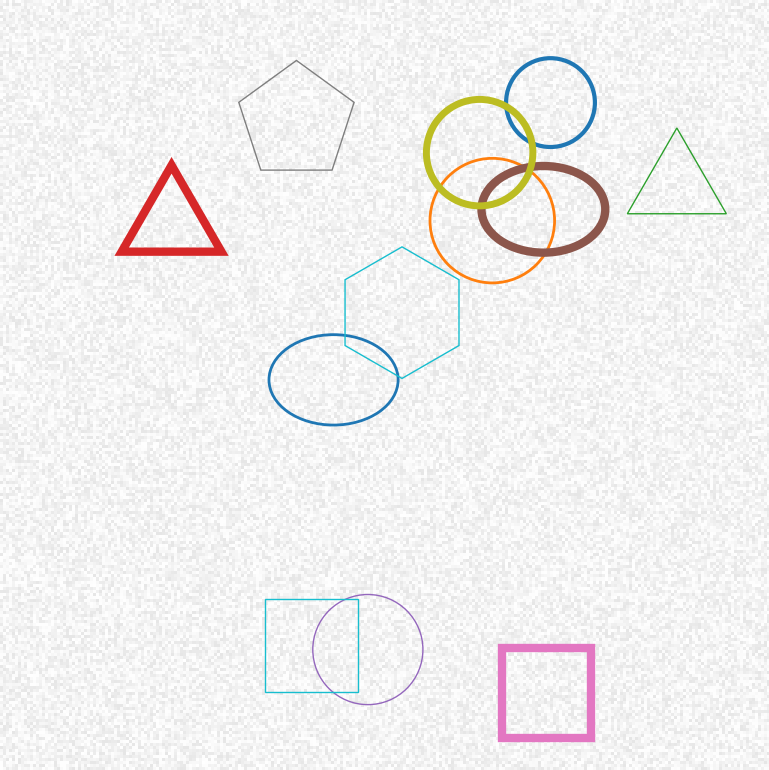[{"shape": "oval", "thickness": 1, "radius": 0.42, "center": [0.433, 0.507]}, {"shape": "circle", "thickness": 1.5, "radius": 0.29, "center": [0.715, 0.867]}, {"shape": "circle", "thickness": 1, "radius": 0.4, "center": [0.639, 0.713]}, {"shape": "triangle", "thickness": 0.5, "radius": 0.37, "center": [0.879, 0.76]}, {"shape": "triangle", "thickness": 3, "radius": 0.37, "center": [0.223, 0.711]}, {"shape": "circle", "thickness": 0.5, "radius": 0.36, "center": [0.478, 0.156]}, {"shape": "oval", "thickness": 3, "radius": 0.4, "center": [0.706, 0.728]}, {"shape": "square", "thickness": 3, "radius": 0.29, "center": [0.71, 0.1]}, {"shape": "pentagon", "thickness": 0.5, "radius": 0.39, "center": [0.385, 0.843]}, {"shape": "circle", "thickness": 2.5, "radius": 0.35, "center": [0.623, 0.802]}, {"shape": "hexagon", "thickness": 0.5, "radius": 0.43, "center": [0.522, 0.594]}, {"shape": "square", "thickness": 0.5, "radius": 0.3, "center": [0.404, 0.161]}]